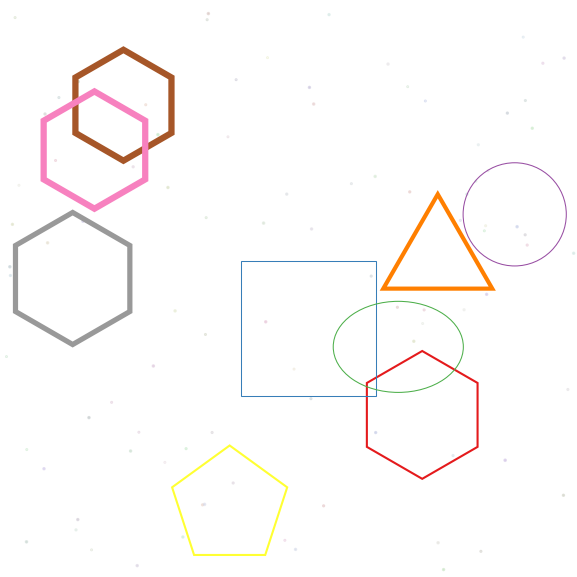[{"shape": "hexagon", "thickness": 1, "radius": 0.55, "center": [0.731, 0.281]}, {"shape": "square", "thickness": 0.5, "radius": 0.58, "center": [0.535, 0.43]}, {"shape": "oval", "thickness": 0.5, "radius": 0.56, "center": [0.69, 0.399]}, {"shape": "circle", "thickness": 0.5, "radius": 0.45, "center": [0.891, 0.628]}, {"shape": "triangle", "thickness": 2, "radius": 0.54, "center": [0.758, 0.554]}, {"shape": "pentagon", "thickness": 1, "radius": 0.52, "center": [0.398, 0.123]}, {"shape": "hexagon", "thickness": 3, "radius": 0.48, "center": [0.214, 0.817]}, {"shape": "hexagon", "thickness": 3, "radius": 0.51, "center": [0.164, 0.739]}, {"shape": "hexagon", "thickness": 2.5, "radius": 0.57, "center": [0.126, 0.517]}]